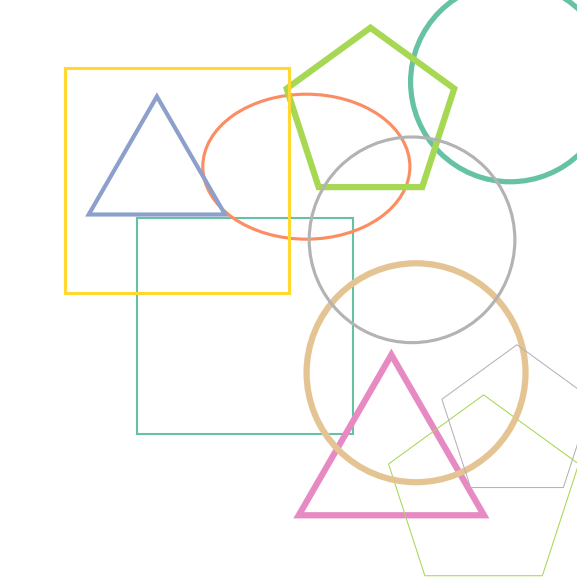[{"shape": "square", "thickness": 1, "radius": 0.94, "center": [0.424, 0.434]}, {"shape": "circle", "thickness": 2.5, "radius": 0.86, "center": [0.884, 0.857]}, {"shape": "oval", "thickness": 1.5, "radius": 0.9, "center": [0.53, 0.711]}, {"shape": "triangle", "thickness": 2, "radius": 0.68, "center": [0.272, 0.696]}, {"shape": "triangle", "thickness": 3, "radius": 0.93, "center": [0.678, 0.2]}, {"shape": "pentagon", "thickness": 3, "radius": 0.76, "center": [0.641, 0.799]}, {"shape": "pentagon", "thickness": 0.5, "radius": 0.87, "center": [0.837, 0.142]}, {"shape": "square", "thickness": 1.5, "radius": 0.97, "center": [0.306, 0.687]}, {"shape": "circle", "thickness": 3, "radius": 0.95, "center": [0.72, 0.354]}, {"shape": "pentagon", "thickness": 0.5, "radius": 0.68, "center": [0.895, 0.266]}, {"shape": "circle", "thickness": 1.5, "radius": 0.89, "center": [0.713, 0.584]}]